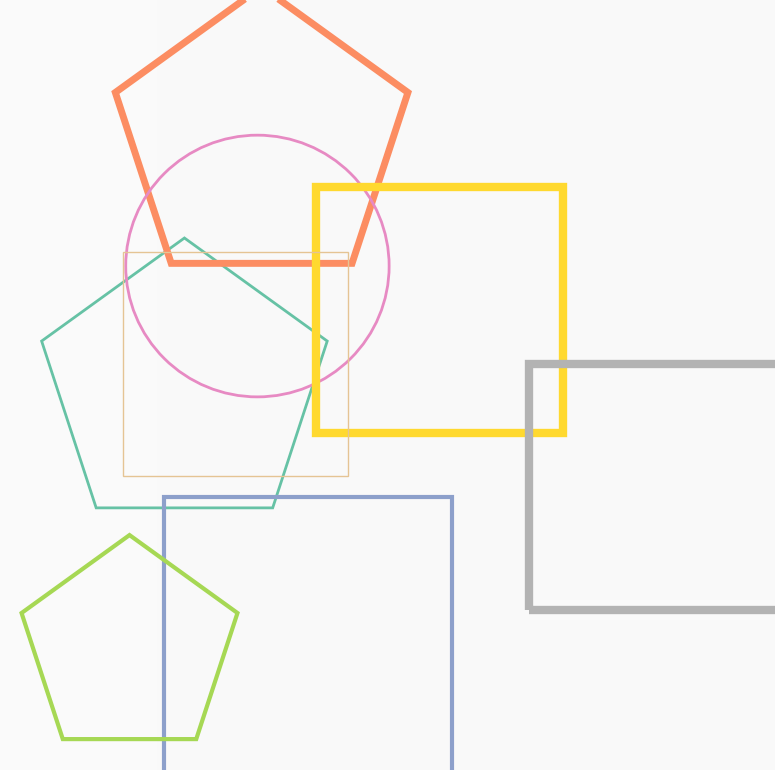[{"shape": "pentagon", "thickness": 1, "radius": 0.97, "center": [0.238, 0.497]}, {"shape": "pentagon", "thickness": 2.5, "radius": 0.99, "center": [0.338, 0.819]}, {"shape": "square", "thickness": 1.5, "radius": 0.93, "center": [0.398, 0.169]}, {"shape": "circle", "thickness": 1, "radius": 0.85, "center": [0.332, 0.655]}, {"shape": "pentagon", "thickness": 1.5, "radius": 0.73, "center": [0.167, 0.159]}, {"shape": "square", "thickness": 3, "radius": 0.8, "center": [0.567, 0.597]}, {"shape": "square", "thickness": 0.5, "radius": 0.73, "center": [0.303, 0.528]}, {"shape": "square", "thickness": 3, "radius": 0.8, "center": [0.842, 0.368]}]